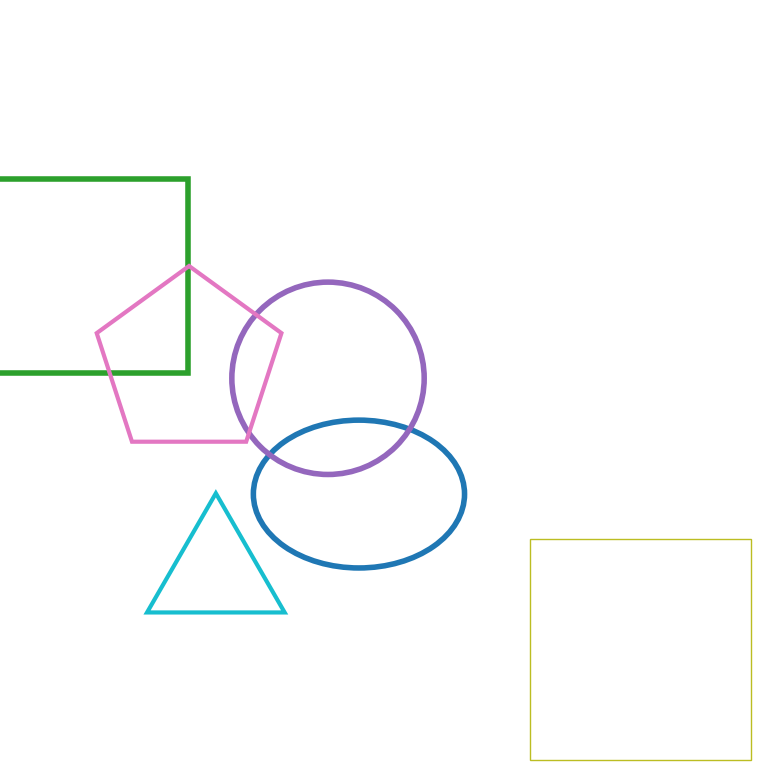[{"shape": "oval", "thickness": 2, "radius": 0.69, "center": [0.466, 0.358]}, {"shape": "square", "thickness": 2, "radius": 0.63, "center": [0.118, 0.642]}, {"shape": "circle", "thickness": 2, "radius": 0.62, "center": [0.426, 0.509]}, {"shape": "pentagon", "thickness": 1.5, "radius": 0.63, "center": [0.246, 0.528]}, {"shape": "square", "thickness": 0.5, "radius": 0.72, "center": [0.832, 0.156]}, {"shape": "triangle", "thickness": 1.5, "radius": 0.52, "center": [0.28, 0.256]}]